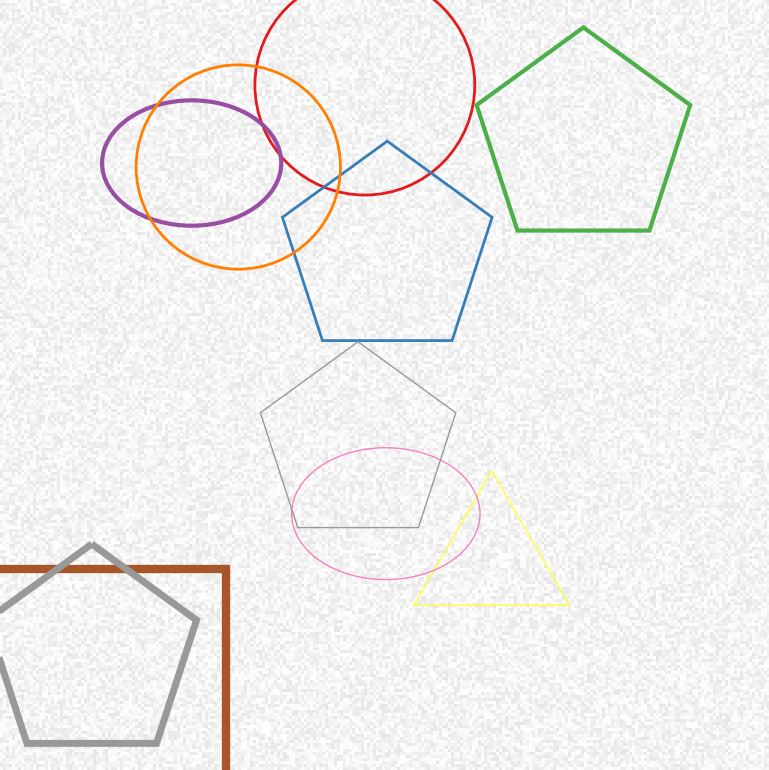[{"shape": "circle", "thickness": 1, "radius": 0.71, "center": [0.474, 0.889]}, {"shape": "pentagon", "thickness": 1, "radius": 0.72, "center": [0.503, 0.674]}, {"shape": "pentagon", "thickness": 1.5, "radius": 0.73, "center": [0.758, 0.819]}, {"shape": "oval", "thickness": 1.5, "radius": 0.58, "center": [0.249, 0.788]}, {"shape": "circle", "thickness": 1, "radius": 0.66, "center": [0.309, 0.783]}, {"shape": "triangle", "thickness": 0.5, "radius": 0.58, "center": [0.639, 0.272]}, {"shape": "square", "thickness": 3, "radius": 0.74, "center": [0.146, 0.114]}, {"shape": "oval", "thickness": 0.5, "radius": 0.61, "center": [0.501, 0.333]}, {"shape": "pentagon", "thickness": 0.5, "radius": 0.67, "center": [0.465, 0.423]}, {"shape": "pentagon", "thickness": 2.5, "radius": 0.72, "center": [0.119, 0.15]}]